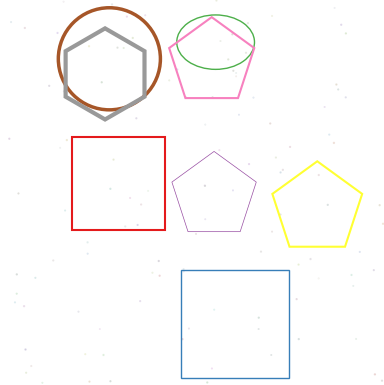[{"shape": "square", "thickness": 1.5, "radius": 0.6, "center": [0.308, 0.523]}, {"shape": "square", "thickness": 1, "radius": 0.7, "center": [0.61, 0.158]}, {"shape": "oval", "thickness": 1, "radius": 0.5, "center": [0.56, 0.891]}, {"shape": "pentagon", "thickness": 0.5, "radius": 0.58, "center": [0.556, 0.491]}, {"shape": "pentagon", "thickness": 1.5, "radius": 0.61, "center": [0.824, 0.458]}, {"shape": "circle", "thickness": 2.5, "radius": 0.66, "center": [0.284, 0.847]}, {"shape": "pentagon", "thickness": 1.5, "radius": 0.58, "center": [0.55, 0.839]}, {"shape": "hexagon", "thickness": 3, "radius": 0.59, "center": [0.273, 0.808]}]